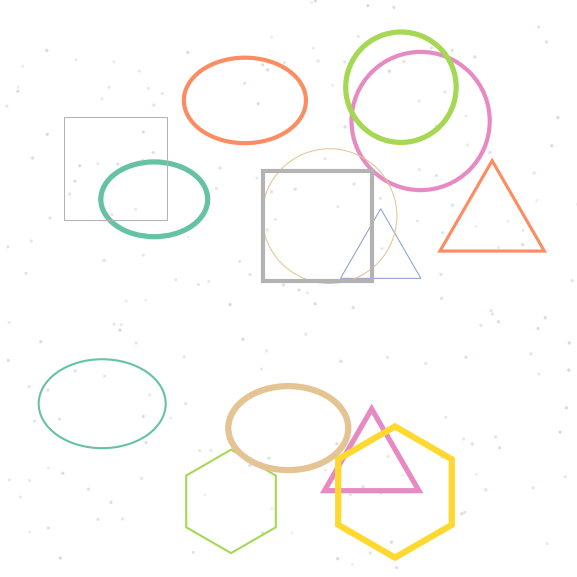[{"shape": "oval", "thickness": 2.5, "radius": 0.46, "center": [0.267, 0.654]}, {"shape": "oval", "thickness": 1, "radius": 0.55, "center": [0.177, 0.3]}, {"shape": "oval", "thickness": 2, "radius": 0.53, "center": [0.424, 0.825]}, {"shape": "triangle", "thickness": 1.5, "radius": 0.52, "center": [0.852, 0.617]}, {"shape": "triangle", "thickness": 0.5, "radius": 0.4, "center": [0.659, 0.557]}, {"shape": "triangle", "thickness": 2.5, "radius": 0.47, "center": [0.644, 0.197]}, {"shape": "circle", "thickness": 2, "radius": 0.6, "center": [0.728, 0.79]}, {"shape": "circle", "thickness": 2.5, "radius": 0.48, "center": [0.694, 0.848]}, {"shape": "hexagon", "thickness": 1, "radius": 0.45, "center": [0.4, 0.131]}, {"shape": "hexagon", "thickness": 3, "radius": 0.57, "center": [0.684, 0.147]}, {"shape": "oval", "thickness": 3, "radius": 0.52, "center": [0.499, 0.258]}, {"shape": "circle", "thickness": 0.5, "radius": 0.58, "center": [0.571, 0.625]}, {"shape": "square", "thickness": 0.5, "radius": 0.45, "center": [0.2, 0.708]}, {"shape": "square", "thickness": 2, "radius": 0.47, "center": [0.55, 0.608]}]